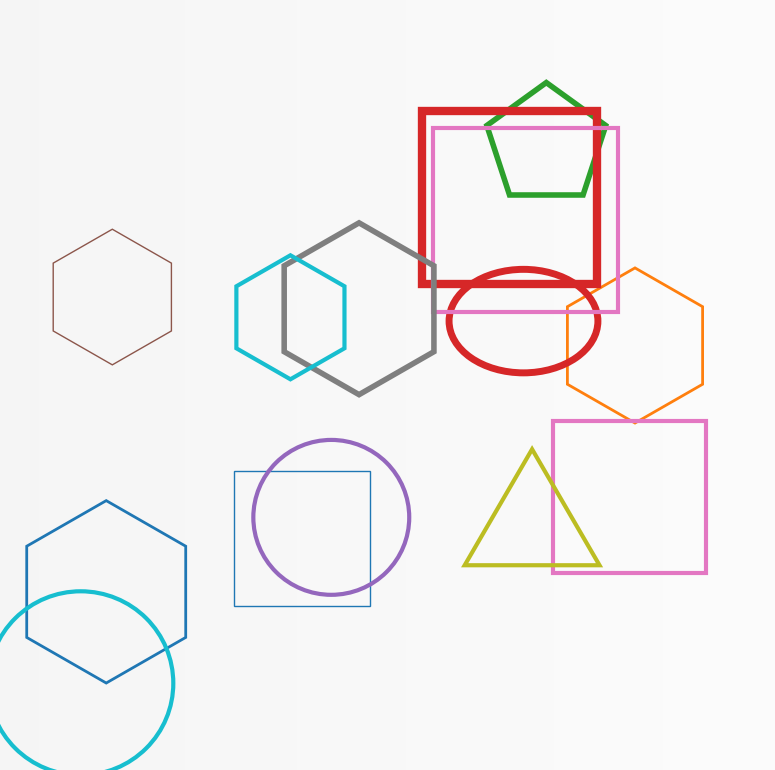[{"shape": "hexagon", "thickness": 1, "radius": 0.59, "center": [0.137, 0.231]}, {"shape": "square", "thickness": 0.5, "radius": 0.44, "center": [0.39, 0.301]}, {"shape": "hexagon", "thickness": 1, "radius": 0.5, "center": [0.819, 0.551]}, {"shape": "pentagon", "thickness": 2, "radius": 0.4, "center": [0.705, 0.812]}, {"shape": "oval", "thickness": 2.5, "radius": 0.48, "center": [0.675, 0.583]}, {"shape": "square", "thickness": 3, "radius": 0.56, "center": [0.658, 0.743]}, {"shape": "circle", "thickness": 1.5, "radius": 0.5, "center": [0.427, 0.328]}, {"shape": "hexagon", "thickness": 0.5, "radius": 0.44, "center": [0.145, 0.614]}, {"shape": "square", "thickness": 1.5, "radius": 0.6, "center": [0.678, 0.714]}, {"shape": "square", "thickness": 1.5, "radius": 0.49, "center": [0.813, 0.354]}, {"shape": "hexagon", "thickness": 2, "radius": 0.56, "center": [0.463, 0.599]}, {"shape": "triangle", "thickness": 1.5, "radius": 0.5, "center": [0.687, 0.316]}, {"shape": "circle", "thickness": 1.5, "radius": 0.6, "center": [0.104, 0.113]}, {"shape": "hexagon", "thickness": 1.5, "radius": 0.4, "center": [0.375, 0.588]}]